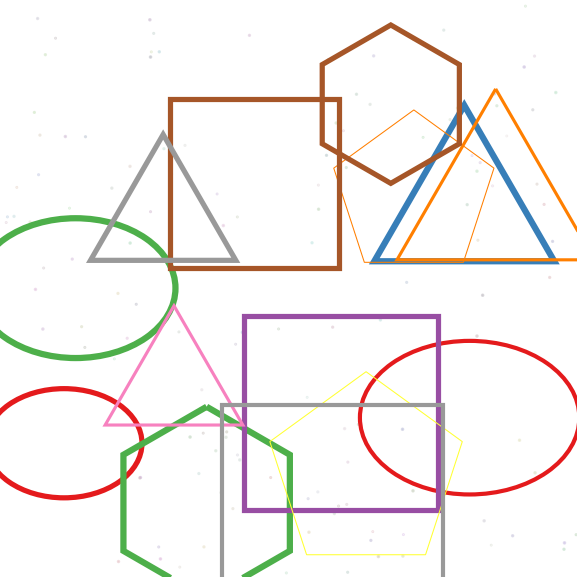[{"shape": "oval", "thickness": 2.5, "radius": 0.68, "center": [0.111, 0.232]}, {"shape": "oval", "thickness": 2, "radius": 0.95, "center": [0.813, 0.276]}, {"shape": "triangle", "thickness": 3, "radius": 0.9, "center": [0.804, 0.637]}, {"shape": "hexagon", "thickness": 3, "radius": 0.83, "center": [0.358, 0.128]}, {"shape": "oval", "thickness": 3, "radius": 0.86, "center": [0.131, 0.5]}, {"shape": "square", "thickness": 2.5, "radius": 0.84, "center": [0.59, 0.284]}, {"shape": "pentagon", "thickness": 0.5, "radius": 0.73, "center": [0.717, 0.663]}, {"shape": "triangle", "thickness": 1.5, "radius": 0.99, "center": [0.858, 0.648]}, {"shape": "pentagon", "thickness": 0.5, "radius": 0.88, "center": [0.634, 0.18]}, {"shape": "hexagon", "thickness": 2.5, "radius": 0.69, "center": [0.677, 0.819]}, {"shape": "square", "thickness": 2.5, "radius": 0.73, "center": [0.44, 0.681]}, {"shape": "triangle", "thickness": 1.5, "radius": 0.69, "center": [0.301, 0.332]}, {"shape": "triangle", "thickness": 2.5, "radius": 0.73, "center": [0.283, 0.621]}, {"shape": "square", "thickness": 2, "radius": 0.96, "center": [0.576, 0.105]}]